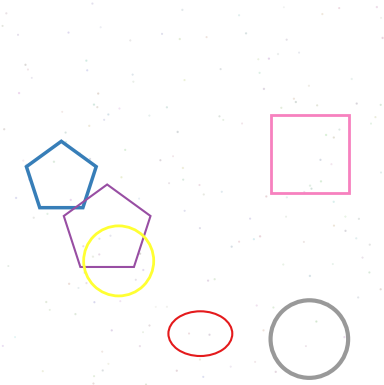[{"shape": "oval", "thickness": 1.5, "radius": 0.41, "center": [0.52, 0.133]}, {"shape": "pentagon", "thickness": 2.5, "radius": 0.48, "center": [0.159, 0.538]}, {"shape": "pentagon", "thickness": 1.5, "radius": 0.59, "center": [0.278, 0.402]}, {"shape": "circle", "thickness": 2, "radius": 0.45, "center": [0.308, 0.322]}, {"shape": "square", "thickness": 2, "radius": 0.5, "center": [0.806, 0.599]}, {"shape": "circle", "thickness": 3, "radius": 0.5, "center": [0.804, 0.119]}]